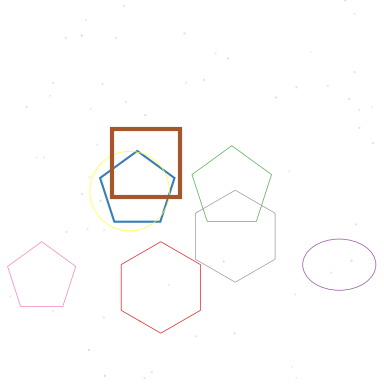[{"shape": "hexagon", "thickness": 0.5, "radius": 0.59, "center": [0.418, 0.253]}, {"shape": "pentagon", "thickness": 1.5, "radius": 0.51, "center": [0.357, 0.506]}, {"shape": "pentagon", "thickness": 0.5, "radius": 0.54, "center": [0.602, 0.513]}, {"shape": "oval", "thickness": 0.5, "radius": 0.47, "center": [0.881, 0.313]}, {"shape": "circle", "thickness": 0.5, "radius": 0.52, "center": [0.337, 0.504]}, {"shape": "square", "thickness": 3, "radius": 0.44, "center": [0.379, 0.577]}, {"shape": "pentagon", "thickness": 0.5, "radius": 0.47, "center": [0.108, 0.279]}, {"shape": "hexagon", "thickness": 0.5, "radius": 0.6, "center": [0.611, 0.386]}]